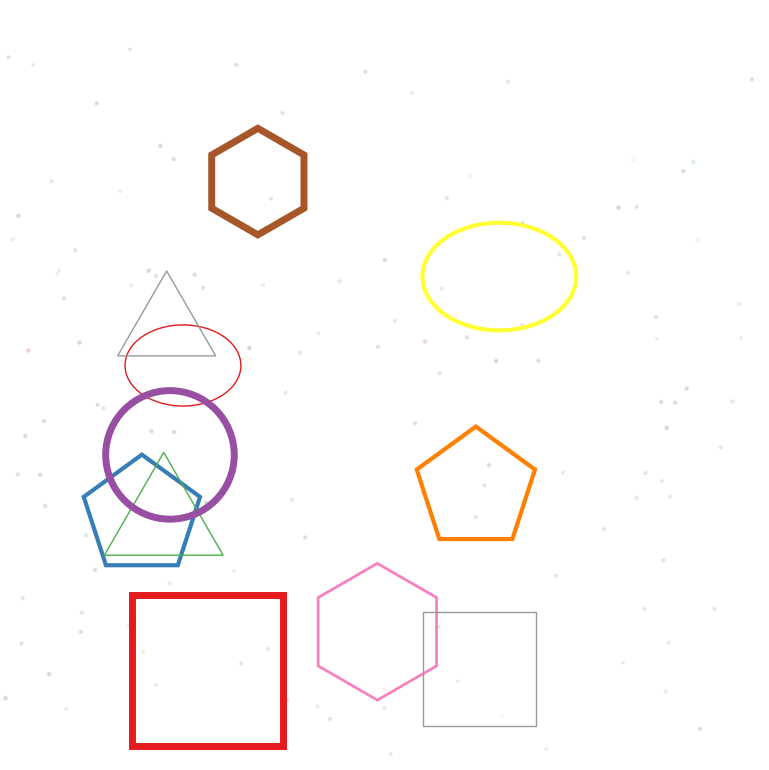[{"shape": "square", "thickness": 2.5, "radius": 0.49, "center": [0.27, 0.13]}, {"shape": "oval", "thickness": 0.5, "radius": 0.38, "center": [0.238, 0.525]}, {"shape": "pentagon", "thickness": 1.5, "radius": 0.4, "center": [0.184, 0.33]}, {"shape": "triangle", "thickness": 0.5, "radius": 0.44, "center": [0.213, 0.323]}, {"shape": "circle", "thickness": 2.5, "radius": 0.42, "center": [0.221, 0.409]}, {"shape": "pentagon", "thickness": 1.5, "radius": 0.4, "center": [0.618, 0.365]}, {"shape": "oval", "thickness": 1.5, "radius": 0.5, "center": [0.648, 0.641]}, {"shape": "hexagon", "thickness": 2.5, "radius": 0.35, "center": [0.335, 0.764]}, {"shape": "hexagon", "thickness": 1, "radius": 0.44, "center": [0.49, 0.18]}, {"shape": "triangle", "thickness": 0.5, "radius": 0.37, "center": [0.216, 0.575]}, {"shape": "square", "thickness": 0.5, "radius": 0.37, "center": [0.623, 0.131]}]